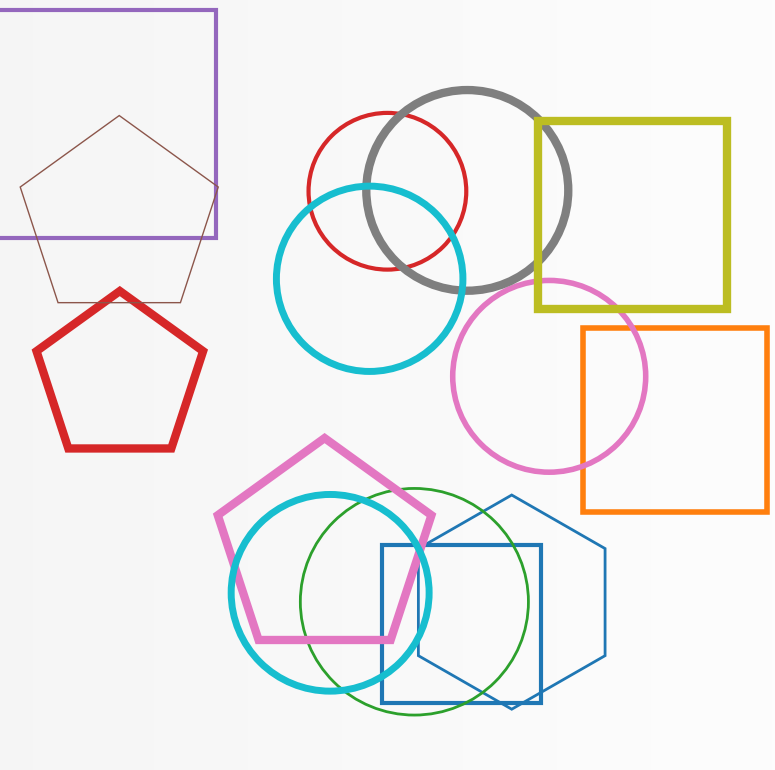[{"shape": "hexagon", "thickness": 1, "radius": 0.7, "center": [0.66, 0.218]}, {"shape": "square", "thickness": 1.5, "radius": 0.51, "center": [0.596, 0.19]}, {"shape": "square", "thickness": 2, "radius": 0.59, "center": [0.871, 0.455]}, {"shape": "circle", "thickness": 1, "radius": 0.74, "center": [0.535, 0.219]}, {"shape": "pentagon", "thickness": 3, "radius": 0.57, "center": [0.155, 0.509]}, {"shape": "circle", "thickness": 1.5, "radius": 0.51, "center": [0.5, 0.752]}, {"shape": "square", "thickness": 1.5, "radius": 0.74, "center": [0.129, 0.839]}, {"shape": "pentagon", "thickness": 0.5, "radius": 0.67, "center": [0.154, 0.716]}, {"shape": "pentagon", "thickness": 3, "radius": 0.72, "center": [0.419, 0.286]}, {"shape": "circle", "thickness": 2, "radius": 0.62, "center": [0.709, 0.511]}, {"shape": "circle", "thickness": 3, "radius": 0.65, "center": [0.603, 0.753]}, {"shape": "square", "thickness": 3, "radius": 0.61, "center": [0.816, 0.72]}, {"shape": "circle", "thickness": 2.5, "radius": 0.64, "center": [0.426, 0.23]}, {"shape": "circle", "thickness": 2.5, "radius": 0.6, "center": [0.477, 0.638]}]